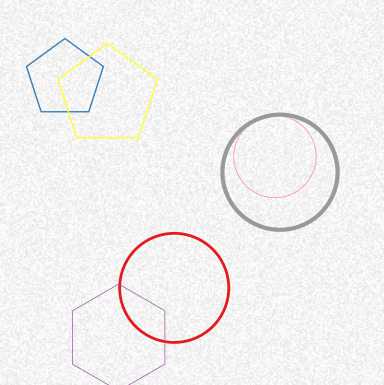[{"shape": "circle", "thickness": 2, "radius": 0.71, "center": [0.452, 0.252]}, {"shape": "pentagon", "thickness": 1, "radius": 0.53, "center": [0.169, 0.795]}, {"shape": "hexagon", "thickness": 0.5, "radius": 0.69, "center": [0.308, 0.123]}, {"shape": "pentagon", "thickness": 1, "radius": 0.68, "center": [0.28, 0.752]}, {"shape": "circle", "thickness": 0.5, "radius": 0.53, "center": [0.714, 0.593]}, {"shape": "circle", "thickness": 3, "radius": 0.75, "center": [0.727, 0.553]}]